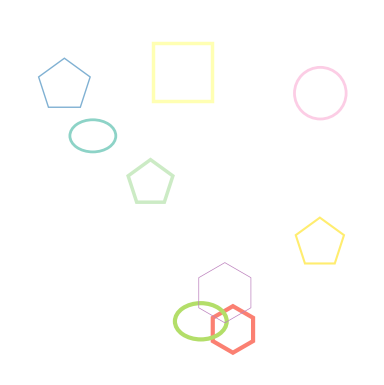[{"shape": "oval", "thickness": 2, "radius": 0.3, "center": [0.241, 0.647]}, {"shape": "square", "thickness": 2.5, "radius": 0.38, "center": [0.474, 0.812]}, {"shape": "hexagon", "thickness": 3, "radius": 0.3, "center": [0.605, 0.144]}, {"shape": "pentagon", "thickness": 1, "radius": 0.35, "center": [0.167, 0.778]}, {"shape": "oval", "thickness": 3, "radius": 0.34, "center": [0.522, 0.165]}, {"shape": "circle", "thickness": 2, "radius": 0.34, "center": [0.832, 0.758]}, {"shape": "hexagon", "thickness": 0.5, "radius": 0.39, "center": [0.584, 0.24]}, {"shape": "pentagon", "thickness": 2.5, "radius": 0.31, "center": [0.391, 0.524]}, {"shape": "pentagon", "thickness": 1.5, "radius": 0.33, "center": [0.831, 0.369]}]